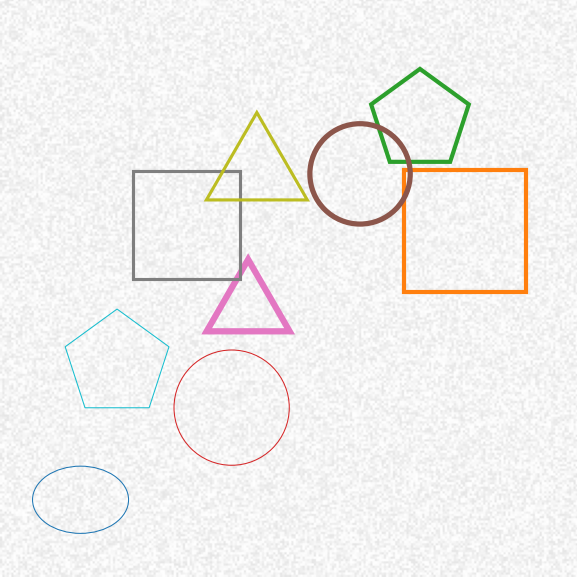[{"shape": "oval", "thickness": 0.5, "radius": 0.42, "center": [0.139, 0.134]}, {"shape": "square", "thickness": 2, "radius": 0.53, "center": [0.805, 0.599]}, {"shape": "pentagon", "thickness": 2, "radius": 0.44, "center": [0.727, 0.791]}, {"shape": "circle", "thickness": 0.5, "radius": 0.5, "center": [0.401, 0.293]}, {"shape": "circle", "thickness": 2.5, "radius": 0.43, "center": [0.623, 0.698]}, {"shape": "triangle", "thickness": 3, "radius": 0.41, "center": [0.43, 0.467]}, {"shape": "square", "thickness": 1.5, "radius": 0.46, "center": [0.323, 0.61]}, {"shape": "triangle", "thickness": 1.5, "radius": 0.5, "center": [0.445, 0.703]}, {"shape": "pentagon", "thickness": 0.5, "radius": 0.47, "center": [0.203, 0.369]}]